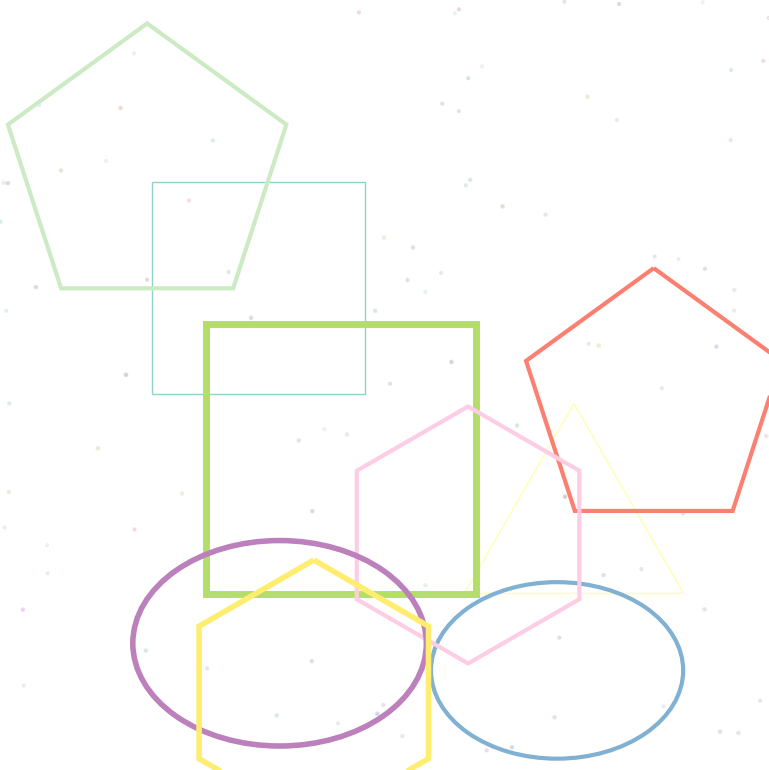[{"shape": "square", "thickness": 0.5, "radius": 0.69, "center": [0.336, 0.626]}, {"shape": "triangle", "thickness": 0.5, "radius": 0.82, "center": [0.745, 0.311]}, {"shape": "pentagon", "thickness": 1.5, "radius": 0.87, "center": [0.849, 0.477]}, {"shape": "oval", "thickness": 1.5, "radius": 0.82, "center": [0.723, 0.129]}, {"shape": "square", "thickness": 2.5, "radius": 0.88, "center": [0.443, 0.404]}, {"shape": "hexagon", "thickness": 1.5, "radius": 0.83, "center": [0.608, 0.305]}, {"shape": "oval", "thickness": 2, "radius": 0.95, "center": [0.363, 0.165]}, {"shape": "pentagon", "thickness": 1.5, "radius": 0.95, "center": [0.191, 0.779]}, {"shape": "hexagon", "thickness": 2, "radius": 0.86, "center": [0.408, 0.101]}]